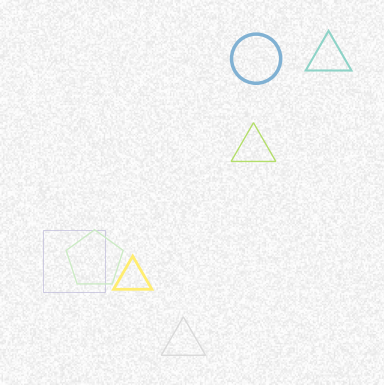[{"shape": "triangle", "thickness": 1.5, "radius": 0.34, "center": [0.853, 0.851]}, {"shape": "square", "thickness": 0.5, "radius": 0.4, "center": [0.193, 0.322]}, {"shape": "circle", "thickness": 2.5, "radius": 0.32, "center": [0.665, 0.848]}, {"shape": "triangle", "thickness": 1, "radius": 0.34, "center": [0.658, 0.614]}, {"shape": "triangle", "thickness": 1, "radius": 0.33, "center": [0.476, 0.11]}, {"shape": "pentagon", "thickness": 1, "radius": 0.39, "center": [0.246, 0.326]}, {"shape": "triangle", "thickness": 2, "radius": 0.29, "center": [0.345, 0.277]}]